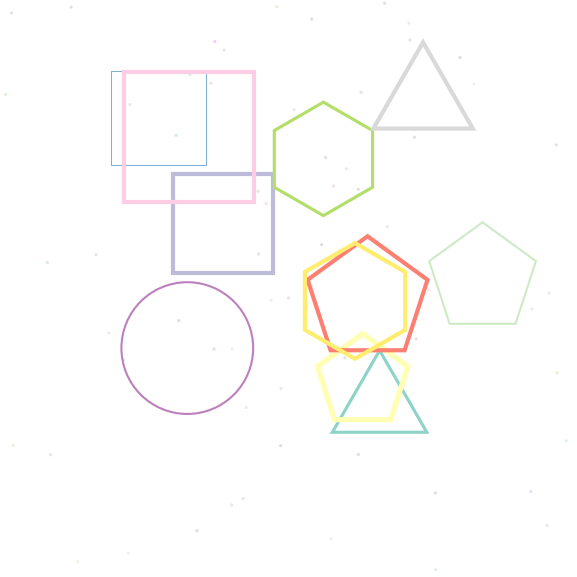[{"shape": "triangle", "thickness": 1.5, "radius": 0.47, "center": [0.657, 0.298]}, {"shape": "pentagon", "thickness": 2.5, "radius": 0.41, "center": [0.628, 0.339]}, {"shape": "square", "thickness": 2, "radius": 0.43, "center": [0.386, 0.612]}, {"shape": "pentagon", "thickness": 2, "radius": 0.55, "center": [0.636, 0.481]}, {"shape": "square", "thickness": 0.5, "radius": 0.41, "center": [0.275, 0.795]}, {"shape": "hexagon", "thickness": 1.5, "radius": 0.49, "center": [0.56, 0.724]}, {"shape": "square", "thickness": 2, "radius": 0.56, "center": [0.327, 0.763]}, {"shape": "triangle", "thickness": 2, "radius": 0.5, "center": [0.733, 0.826]}, {"shape": "circle", "thickness": 1, "radius": 0.57, "center": [0.324, 0.396]}, {"shape": "pentagon", "thickness": 1, "radius": 0.49, "center": [0.836, 0.517]}, {"shape": "hexagon", "thickness": 2, "radius": 0.5, "center": [0.615, 0.478]}]